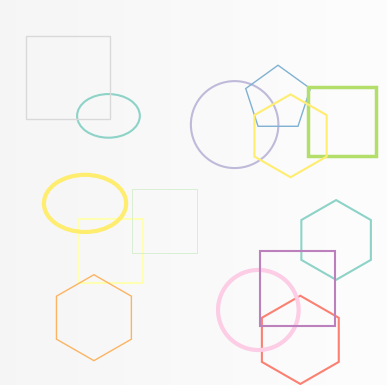[{"shape": "hexagon", "thickness": 1.5, "radius": 0.52, "center": [0.867, 0.377]}, {"shape": "oval", "thickness": 1.5, "radius": 0.4, "center": [0.28, 0.699]}, {"shape": "square", "thickness": 1.5, "radius": 0.42, "center": [0.285, 0.347]}, {"shape": "circle", "thickness": 1.5, "radius": 0.56, "center": [0.606, 0.676]}, {"shape": "hexagon", "thickness": 1.5, "radius": 0.57, "center": [0.775, 0.117]}, {"shape": "pentagon", "thickness": 1, "radius": 0.44, "center": [0.717, 0.743]}, {"shape": "hexagon", "thickness": 1, "radius": 0.56, "center": [0.242, 0.175]}, {"shape": "square", "thickness": 2.5, "radius": 0.44, "center": [0.883, 0.685]}, {"shape": "circle", "thickness": 3, "radius": 0.52, "center": [0.667, 0.195]}, {"shape": "square", "thickness": 1, "radius": 0.54, "center": [0.176, 0.798]}, {"shape": "square", "thickness": 1.5, "radius": 0.48, "center": [0.767, 0.251]}, {"shape": "square", "thickness": 0.5, "radius": 0.42, "center": [0.424, 0.426]}, {"shape": "oval", "thickness": 3, "radius": 0.53, "center": [0.219, 0.472]}, {"shape": "hexagon", "thickness": 1.5, "radius": 0.54, "center": [0.75, 0.647]}]